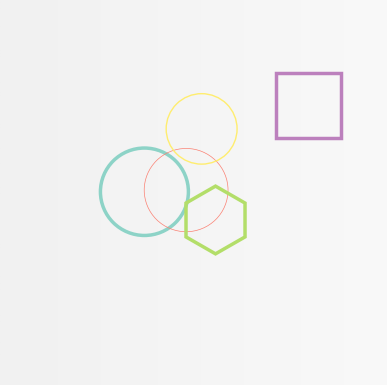[{"shape": "circle", "thickness": 2.5, "radius": 0.57, "center": [0.373, 0.502]}, {"shape": "circle", "thickness": 0.5, "radius": 0.54, "center": [0.48, 0.506]}, {"shape": "hexagon", "thickness": 2.5, "radius": 0.44, "center": [0.556, 0.429]}, {"shape": "square", "thickness": 2.5, "radius": 0.42, "center": [0.796, 0.726]}, {"shape": "circle", "thickness": 1, "radius": 0.46, "center": [0.52, 0.665]}]